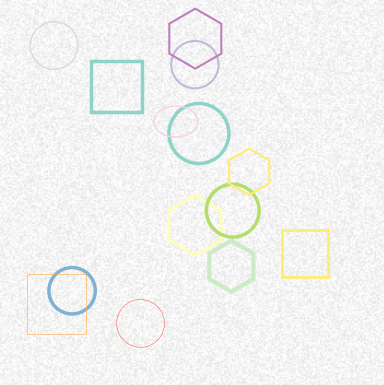[{"shape": "square", "thickness": 2.5, "radius": 0.33, "center": [0.302, 0.776]}, {"shape": "circle", "thickness": 2.5, "radius": 0.39, "center": [0.517, 0.653]}, {"shape": "hexagon", "thickness": 2, "radius": 0.39, "center": [0.506, 0.415]}, {"shape": "circle", "thickness": 1.5, "radius": 0.31, "center": [0.506, 0.832]}, {"shape": "circle", "thickness": 0.5, "radius": 0.31, "center": [0.365, 0.16]}, {"shape": "circle", "thickness": 2.5, "radius": 0.3, "center": [0.187, 0.245]}, {"shape": "square", "thickness": 0.5, "radius": 0.39, "center": [0.147, 0.21]}, {"shape": "circle", "thickness": 2.5, "radius": 0.34, "center": [0.605, 0.453]}, {"shape": "oval", "thickness": 1, "radius": 0.29, "center": [0.456, 0.684]}, {"shape": "circle", "thickness": 1, "radius": 0.31, "center": [0.14, 0.882]}, {"shape": "hexagon", "thickness": 1.5, "radius": 0.39, "center": [0.507, 0.9]}, {"shape": "hexagon", "thickness": 3, "radius": 0.33, "center": [0.601, 0.309]}, {"shape": "hexagon", "thickness": 1.5, "radius": 0.3, "center": [0.647, 0.554]}, {"shape": "square", "thickness": 2, "radius": 0.3, "center": [0.791, 0.342]}]